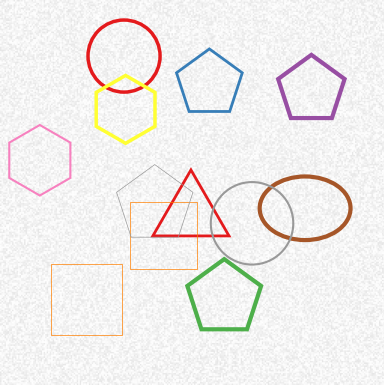[{"shape": "circle", "thickness": 2.5, "radius": 0.47, "center": [0.322, 0.854]}, {"shape": "triangle", "thickness": 2, "radius": 0.57, "center": [0.496, 0.444]}, {"shape": "pentagon", "thickness": 2, "radius": 0.45, "center": [0.544, 0.783]}, {"shape": "pentagon", "thickness": 3, "radius": 0.5, "center": [0.582, 0.226]}, {"shape": "pentagon", "thickness": 3, "radius": 0.45, "center": [0.809, 0.767]}, {"shape": "square", "thickness": 0.5, "radius": 0.43, "center": [0.425, 0.387]}, {"shape": "square", "thickness": 0.5, "radius": 0.46, "center": [0.226, 0.223]}, {"shape": "hexagon", "thickness": 2.5, "radius": 0.44, "center": [0.326, 0.716]}, {"shape": "oval", "thickness": 3, "radius": 0.59, "center": [0.792, 0.459]}, {"shape": "hexagon", "thickness": 1.5, "radius": 0.46, "center": [0.103, 0.584]}, {"shape": "circle", "thickness": 1.5, "radius": 0.54, "center": [0.655, 0.42]}, {"shape": "pentagon", "thickness": 0.5, "radius": 0.52, "center": [0.402, 0.468]}]